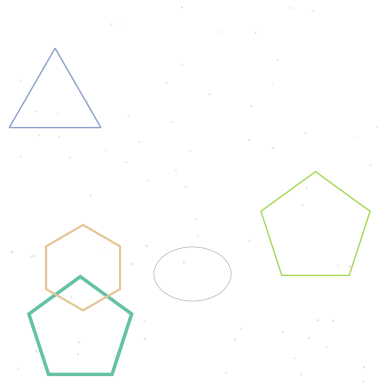[{"shape": "pentagon", "thickness": 2.5, "radius": 0.7, "center": [0.209, 0.141]}, {"shape": "triangle", "thickness": 1, "radius": 0.69, "center": [0.143, 0.737]}, {"shape": "pentagon", "thickness": 1, "radius": 0.75, "center": [0.82, 0.405]}, {"shape": "hexagon", "thickness": 1.5, "radius": 0.55, "center": [0.216, 0.305]}, {"shape": "oval", "thickness": 0.5, "radius": 0.5, "center": [0.5, 0.288]}]